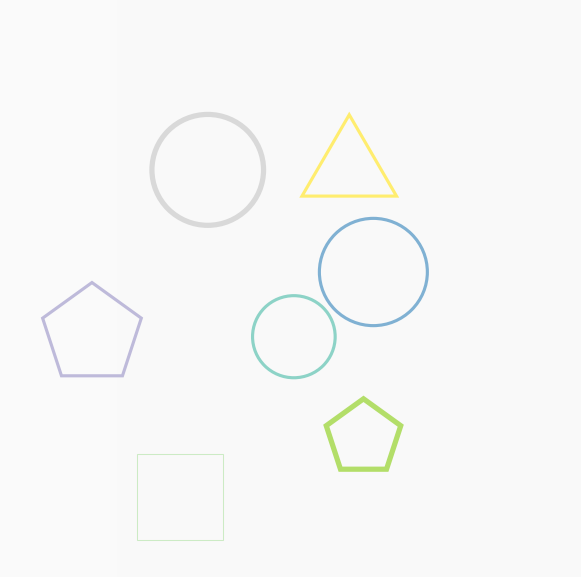[{"shape": "circle", "thickness": 1.5, "radius": 0.36, "center": [0.506, 0.416]}, {"shape": "pentagon", "thickness": 1.5, "radius": 0.45, "center": [0.158, 0.421]}, {"shape": "circle", "thickness": 1.5, "radius": 0.46, "center": [0.642, 0.528]}, {"shape": "pentagon", "thickness": 2.5, "radius": 0.34, "center": [0.625, 0.241]}, {"shape": "circle", "thickness": 2.5, "radius": 0.48, "center": [0.357, 0.705]}, {"shape": "square", "thickness": 0.5, "radius": 0.37, "center": [0.31, 0.139]}, {"shape": "triangle", "thickness": 1.5, "radius": 0.47, "center": [0.601, 0.707]}]